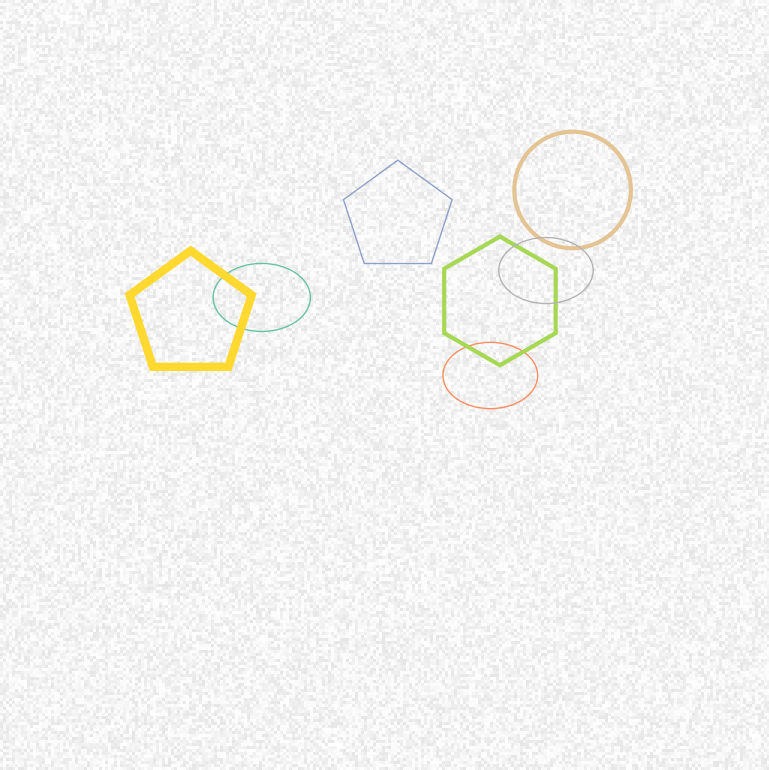[{"shape": "oval", "thickness": 0.5, "radius": 0.32, "center": [0.34, 0.614]}, {"shape": "oval", "thickness": 0.5, "radius": 0.31, "center": [0.637, 0.512]}, {"shape": "pentagon", "thickness": 0.5, "radius": 0.37, "center": [0.517, 0.718]}, {"shape": "hexagon", "thickness": 1.5, "radius": 0.42, "center": [0.649, 0.609]}, {"shape": "pentagon", "thickness": 3, "radius": 0.42, "center": [0.248, 0.591]}, {"shape": "circle", "thickness": 1.5, "radius": 0.38, "center": [0.744, 0.753]}, {"shape": "oval", "thickness": 0.5, "radius": 0.31, "center": [0.709, 0.649]}]